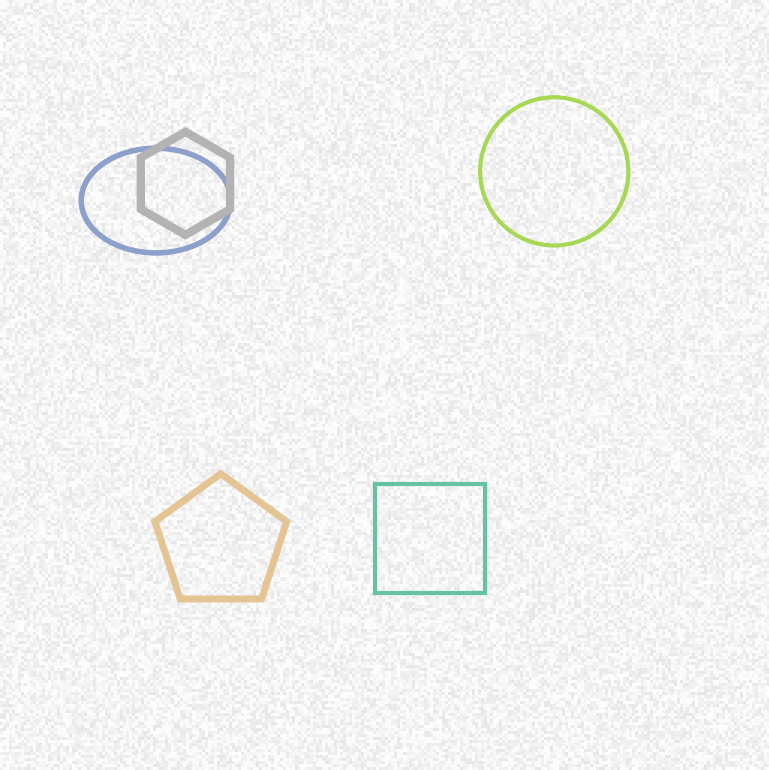[{"shape": "square", "thickness": 1.5, "radius": 0.36, "center": [0.559, 0.301]}, {"shape": "oval", "thickness": 2, "radius": 0.49, "center": [0.203, 0.74]}, {"shape": "circle", "thickness": 1.5, "radius": 0.48, "center": [0.72, 0.777]}, {"shape": "pentagon", "thickness": 2.5, "radius": 0.45, "center": [0.287, 0.295]}, {"shape": "hexagon", "thickness": 3, "radius": 0.33, "center": [0.241, 0.762]}]